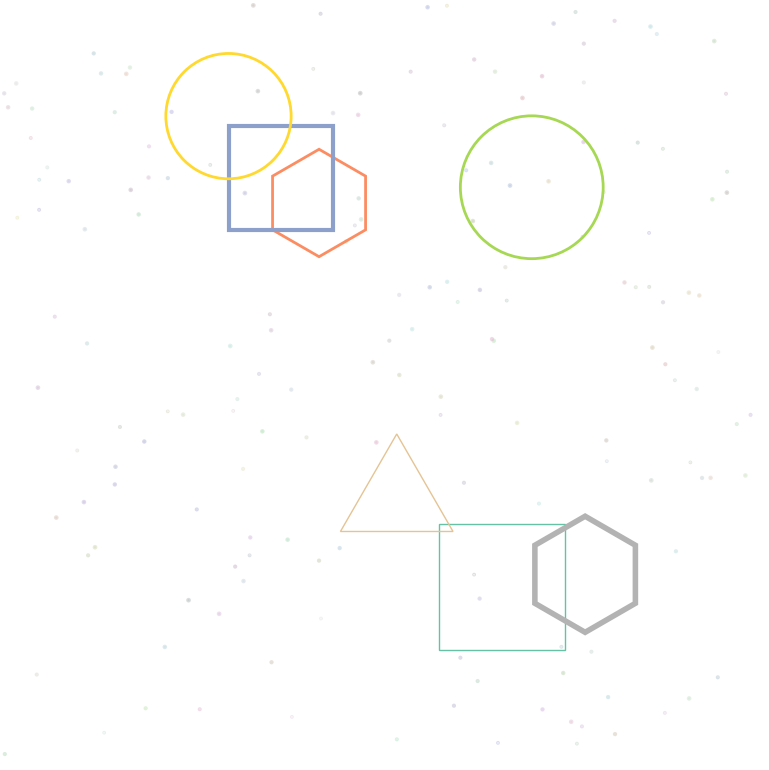[{"shape": "square", "thickness": 0.5, "radius": 0.41, "center": [0.652, 0.238]}, {"shape": "hexagon", "thickness": 1, "radius": 0.35, "center": [0.414, 0.736]}, {"shape": "square", "thickness": 1.5, "radius": 0.34, "center": [0.365, 0.769]}, {"shape": "circle", "thickness": 1, "radius": 0.46, "center": [0.691, 0.757]}, {"shape": "circle", "thickness": 1, "radius": 0.41, "center": [0.297, 0.849]}, {"shape": "triangle", "thickness": 0.5, "radius": 0.42, "center": [0.515, 0.352]}, {"shape": "hexagon", "thickness": 2, "radius": 0.38, "center": [0.76, 0.254]}]